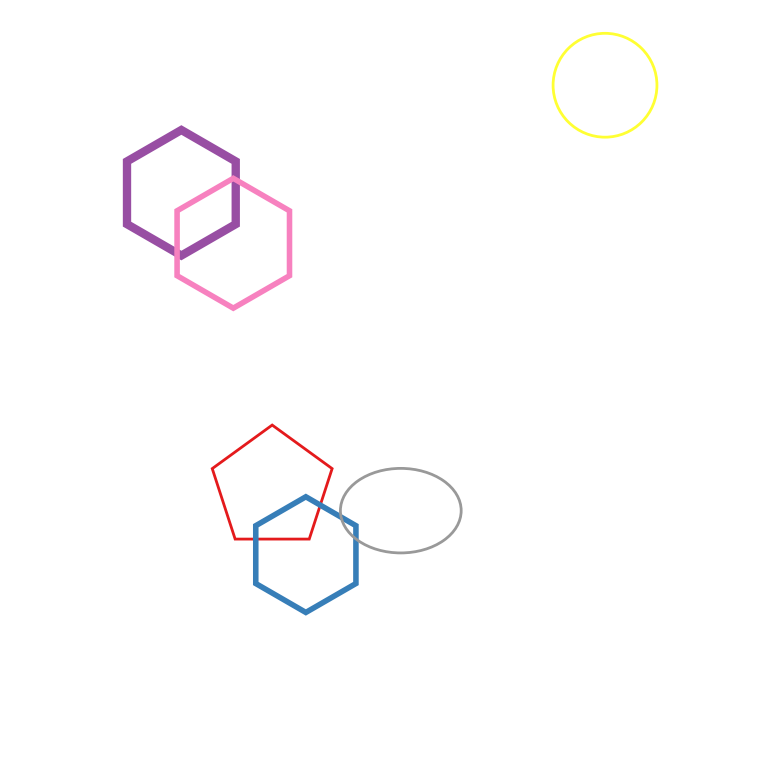[{"shape": "pentagon", "thickness": 1, "radius": 0.41, "center": [0.353, 0.366]}, {"shape": "hexagon", "thickness": 2, "radius": 0.38, "center": [0.397, 0.28]}, {"shape": "hexagon", "thickness": 3, "radius": 0.41, "center": [0.236, 0.75]}, {"shape": "circle", "thickness": 1, "radius": 0.34, "center": [0.786, 0.889]}, {"shape": "hexagon", "thickness": 2, "radius": 0.42, "center": [0.303, 0.684]}, {"shape": "oval", "thickness": 1, "radius": 0.39, "center": [0.521, 0.337]}]